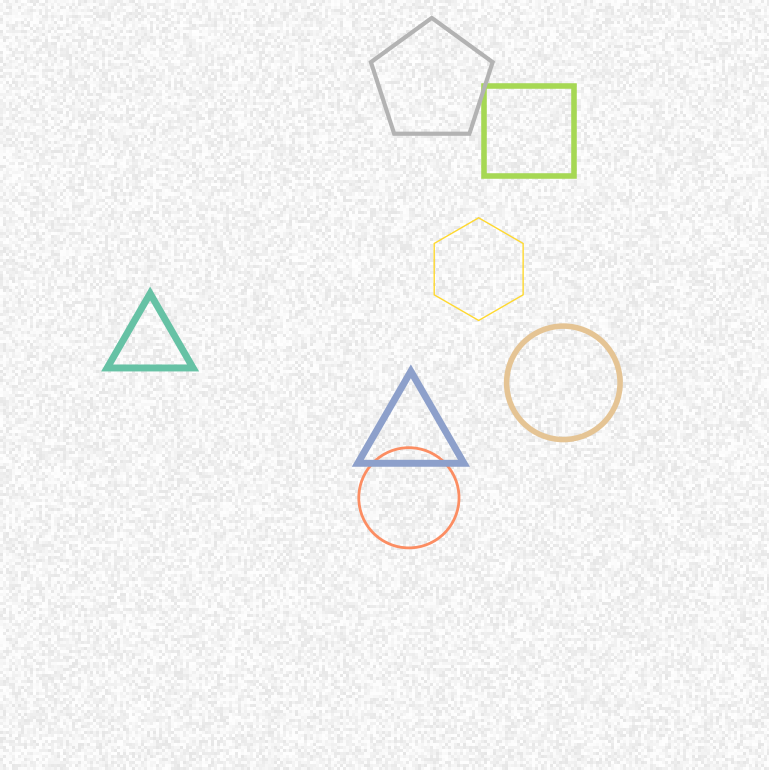[{"shape": "triangle", "thickness": 2.5, "radius": 0.32, "center": [0.195, 0.554]}, {"shape": "circle", "thickness": 1, "radius": 0.33, "center": [0.531, 0.354]}, {"shape": "triangle", "thickness": 2.5, "radius": 0.4, "center": [0.534, 0.438]}, {"shape": "square", "thickness": 2, "radius": 0.29, "center": [0.687, 0.83]}, {"shape": "hexagon", "thickness": 0.5, "radius": 0.33, "center": [0.622, 0.65]}, {"shape": "circle", "thickness": 2, "radius": 0.37, "center": [0.732, 0.503]}, {"shape": "pentagon", "thickness": 1.5, "radius": 0.42, "center": [0.561, 0.894]}]